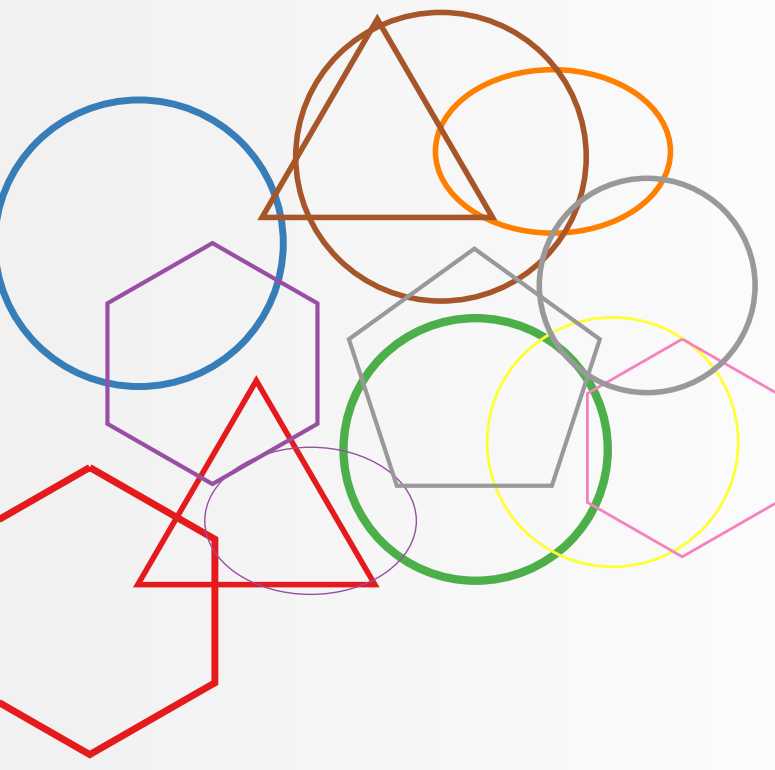[{"shape": "hexagon", "thickness": 2.5, "radius": 0.93, "center": [0.116, 0.206]}, {"shape": "triangle", "thickness": 2, "radius": 0.88, "center": [0.331, 0.329]}, {"shape": "circle", "thickness": 2.5, "radius": 0.93, "center": [0.179, 0.684]}, {"shape": "circle", "thickness": 3, "radius": 0.85, "center": [0.614, 0.416]}, {"shape": "oval", "thickness": 0.5, "radius": 0.68, "center": [0.401, 0.324]}, {"shape": "hexagon", "thickness": 1.5, "radius": 0.78, "center": [0.274, 0.528]}, {"shape": "oval", "thickness": 2, "radius": 0.76, "center": [0.713, 0.803]}, {"shape": "circle", "thickness": 1, "radius": 0.81, "center": [0.791, 0.426]}, {"shape": "circle", "thickness": 2, "radius": 0.94, "center": [0.569, 0.796]}, {"shape": "triangle", "thickness": 2, "radius": 0.86, "center": [0.487, 0.803]}, {"shape": "hexagon", "thickness": 1, "radius": 0.71, "center": [0.88, 0.418]}, {"shape": "circle", "thickness": 2, "radius": 0.7, "center": [0.835, 0.629]}, {"shape": "pentagon", "thickness": 1.5, "radius": 0.85, "center": [0.612, 0.507]}]